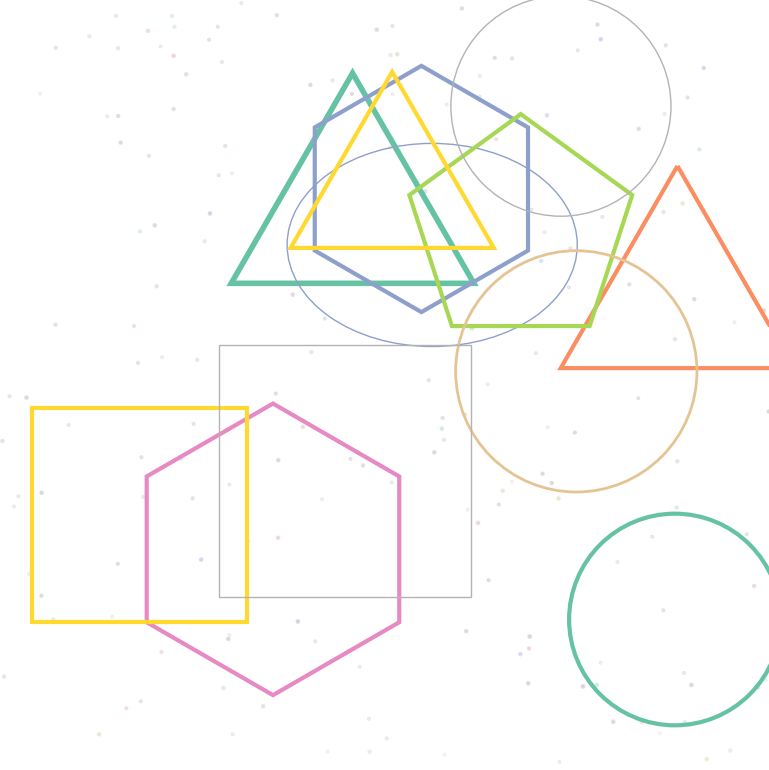[{"shape": "circle", "thickness": 1.5, "radius": 0.69, "center": [0.877, 0.195]}, {"shape": "triangle", "thickness": 2, "radius": 0.91, "center": [0.458, 0.723]}, {"shape": "triangle", "thickness": 1.5, "radius": 0.88, "center": [0.88, 0.609]}, {"shape": "oval", "thickness": 0.5, "radius": 0.94, "center": [0.561, 0.682]}, {"shape": "hexagon", "thickness": 1.5, "radius": 0.8, "center": [0.547, 0.755]}, {"shape": "hexagon", "thickness": 1.5, "radius": 0.95, "center": [0.355, 0.287]}, {"shape": "pentagon", "thickness": 1.5, "radius": 0.76, "center": [0.676, 0.7]}, {"shape": "square", "thickness": 1.5, "radius": 0.7, "center": [0.181, 0.331]}, {"shape": "triangle", "thickness": 1.5, "radius": 0.76, "center": [0.509, 0.754]}, {"shape": "circle", "thickness": 1, "radius": 0.78, "center": [0.748, 0.518]}, {"shape": "circle", "thickness": 0.5, "radius": 0.71, "center": [0.728, 0.862]}, {"shape": "square", "thickness": 0.5, "radius": 0.82, "center": [0.448, 0.389]}]